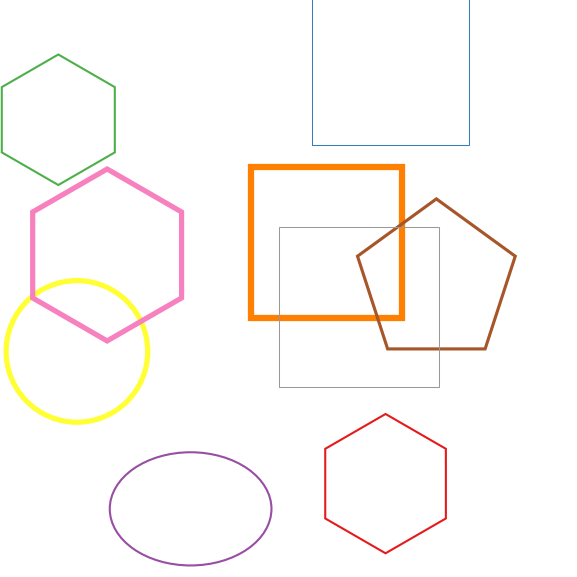[{"shape": "hexagon", "thickness": 1, "radius": 0.6, "center": [0.668, 0.162]}, {"shape": "square", "thickness": 0.5, "radius": 0.68, "center": [0.676, 0.884]}, {"shape": "hexagon", "thickness": 1, "radius": 0.56, "center": [0.101, 0.792]}, {"shape": "oval", "thickness": 1, "radius": 0.7, "center": [0.33, 0.118]}, {"shape": "square", "thickness": 3, "radius": 0.65, "center": [0.566, 0.58]}, {"shape": "circle", "thickness": 2.5, "radius": 0.61, "center": [0.133, 0.391]}, {"shape": "pentagon", "thickness": 1.5, "radius": 0.72, "center": [0.756, 0.511]}, {"shape": "hexagon", "thickness": 2.5, "radius": 0.74, "center": [0.186, 0.558]}, {"shape": "square", "thickness": 0.5, "radius": 0.69, "center": [0.622, 0.468]}]